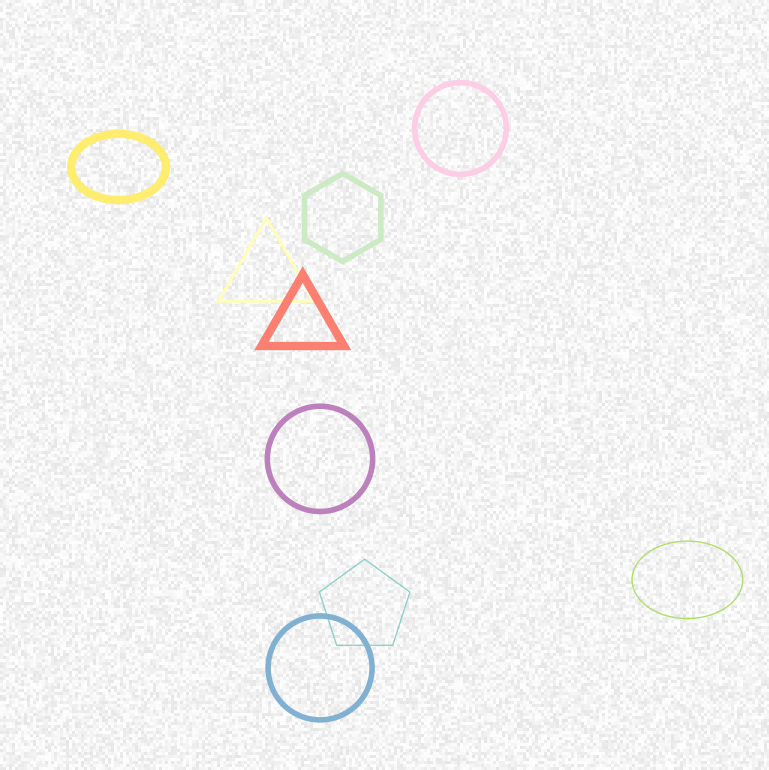[{"shape": "pentagon", "thickness": 0.5, "radius": 0.31, "center": [0.474, 0.212]}, {"shape": "triangle", "thickness": 1, "radius": 0.36, "center": [0.346, 0.645]}, {"shape": "triangle", "thickness": 3, "radius": 0.31, "center": [0.393, 0.582]}, {"shape": "circle", "thickness": 2, "radius": 0.34, "center": [0.416, 0.133]}, {"shape": "oval", "thickness": 0.5, "radius": 0.36, "center": [0.893, 0.247]}, {"shape": "circle", "thickness": 2, "radius": 0.3, "center": [0.598, 0.833]}, {"shape": "circle", "thickness": 2, "radius": 0.34, "center": [0.416, 0.404]}, {"shape": "hexagon", "thickness": 2, "radius": 0.29, "center": [0.445, 0.718]}, {"shape": "oval", "thickness": 3, "radius": 0.31, "center": [0.154, 0.783]}]